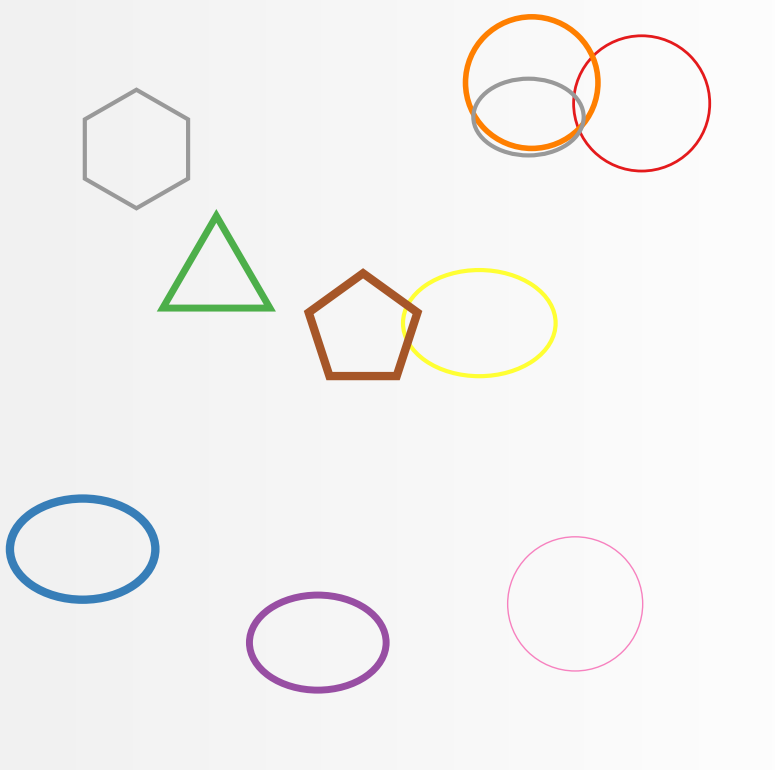[{"shape": "circle", "thickness": 1, "radius": 0.44, "center": [0.828, 0.866]}, {"shape": "oval", "thickness": 3, "radius": 0.47, "center": [0.107, 0.287]}, {"shape": "triangle", "thickness": 2.5, "radius": 0.4, "center": [0.279, 0.64]}, {"shape": "oval", "thickness": 2.5, "radius": 0.44, "center": [0.41, 0.165]}, {"shape": "circle", "thickness": 2, "radius": 0.43, "center": [0.686, 0.893]}, {"shape": "oval", "thickness": 1.5, "radius": 0.49, "center": [0.618, 0.58]}, {"shape": "pentagon", "thickness": 3, "radius": 0.37, "center": [0.468, 0.571]}, {"shape": "circle", "thickness": 0.5, "radius": 0.44, "center": [0.742, 0.216]}, {"shape": "oval", "thickness": 1.5, "radius": 0.36, "center": [0.682, 0.848]}, {"shape": "hexagon", "thickness": 1.5, "radius": 0.38, "center": [0.176, 0.806]}]